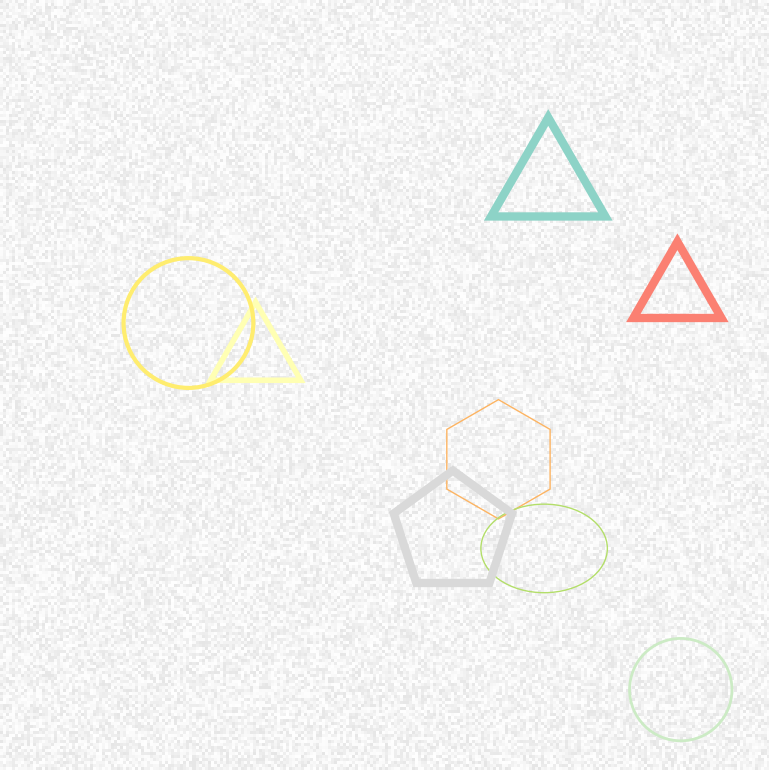[{"shape": "triangle", "thickness": 3, "radius": 0.43, "center": [0.712, 0.762]}, {"shape": "triangle", "thickness": 2, "radius": 0.34, "center": [0.332, 0.54]}, {"shape": "triangle", "thickness": 3, "radius": 0.33, "center": [0.88, 0.62]}, {"shape": "hexagon", "thickness": 0.5, "radius": 0.39, "center": [0.647, 0.404]}, {"shape": "oval", "thickness": 0.5, "radius": 0.41, "center": [0.707, 0.288]}, {"shape": "pentagon", "thickness": 3, "radius": 0.4, "center": [0.588, 0.308]}, {"shape": "circle", "thickness": 1, "radius": 0.33, "center": [0.884, 0.104]}, {"shape": "circle", "thickness": 1.5, "radius": 0.42, "center": [0.245, 0.58]}]